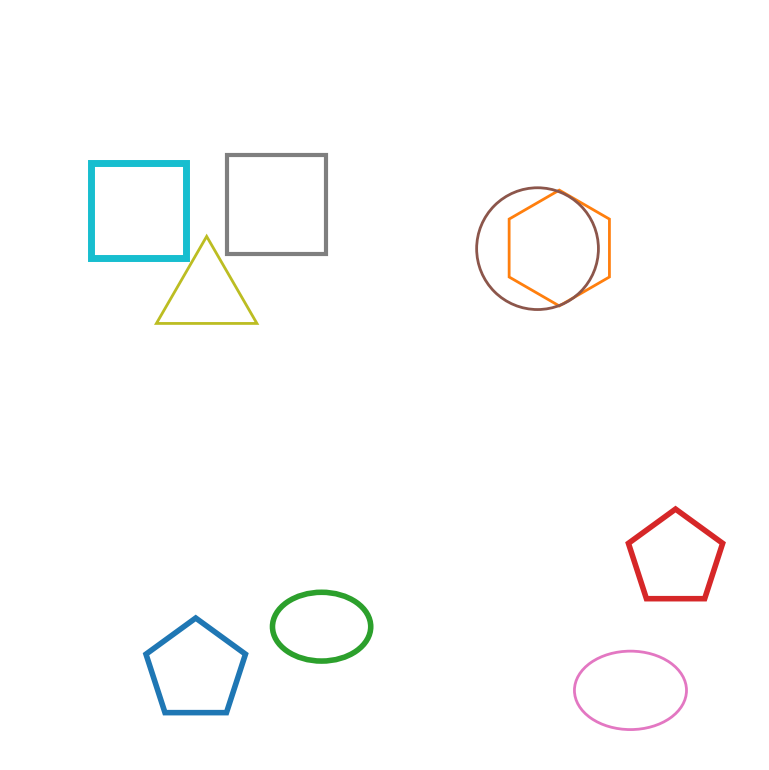[{"shape": "pentagon", "thickness": 2, "radius": 0.34, "center": [0.254, 0.129]}, {"shape": "hexagon", "thickness": 1, "radius": 0.38, "center": [0.726, 0.678]}, {"shape": "oval", "thickness": 2, "radius": 0.32, "center": [0.418, 0.186]}, {"shape": "pentagon", "thickness": 2, "radius": 0.32, "center": [0.877, 0.275]}, {"shape": "circle", "thickness": 1, "radius": 0.4, "center": [0.698, 0.677]}, {"shape": "oval", "thickness": 1, "radius": 0.36, "center": [0.819, 0.103]}, {"shape": "square", "thickness": 1.5, "radius": 0.32, "center": [0.359, 0.734]}, {"shape": "triangle", "thickness": 1, "radius": 0.38, "center": [0.268, 0.618]}, {"shape": "square", "thickness": 2.5, "radius": 0.31, "center": [0.18, 0.726]}]